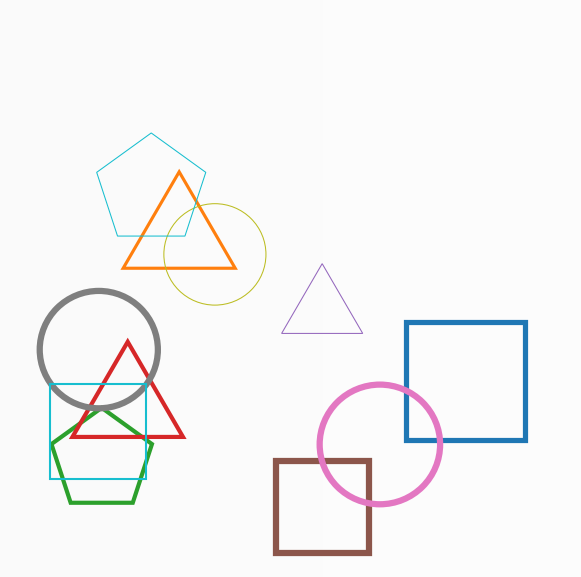[{"shape": "square", "thickness": 2.5, "radius": 0.51, "center": [0.801, 0.339]}, {"shape": "triangle", "thickness": 1.5, "radius": 0.56, "center": [0.308, 0.59]}, {"shape": "pentagon", "thickness": 2, "radius": 0.45, "center": [0.175, 0.202]}, {"shape": "triangle", "thickness": 2, "radius": 0.55, "center": [0.22, 0.297]}, {"shape": "triangle", "thickness": 0.5, "radius": 0.4, "center": [0.554, 0.462]}, {"shape": "square", "thickness": 3, "radius": 0.4, "center": [0.555, 0.121]}, {"shape": "circle", "thickness": 3, "radius": 0.52, "center": [0.654, 0.23]}, {"shape": "circle", "thickness": 3, "radius": 0.51, "center": [0.17, 0.394]}, {"shape": "circle", "thickness": 0.5, "radius": 0.44, "center": [0.37, 0.559]}, {"shape": "square", "thickness": 1, "radius": 0.41, "center": [0.169, 0.252]}, {"shape": "pentagon", "thickness": 0.5, "radius": 0.49, "center": [0.26, 0.67]}]